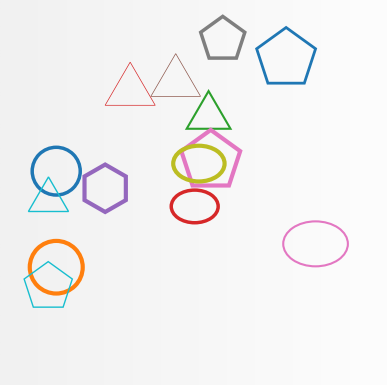[{"shape": "pentagon", "thickness": 2, "radius": 0.4, "center": [0.738, 0.849]}, {"shape": "circle", "thickness": 2.5, "radius": 0.31, "center": [0.145, 0.555]}, {"shape": "circle", "thickness": 3, "radius": 0.34, "center": [0.145, 0.306]}, {"shape": "triangle", "thickness": 1.5, "radius": 0.33, "center": [0.538, 0.698]}, {"shape": "triangle", "thickness": 0.5, "radius": 0.37, "center": [0.336, 0.764]}, {"shape": "oval", "thickness": 2.5, "radius": 0.3, "center": [0.502, 0.464]}, {"shape": "hexagon", "thickness": 3, "radius": 0.31, "center": [0.271, 0.511]}, {"shape": "triangle", "thickness": 0.5, "radius": 0.37, "center": [0.453, 0.787]}, {"shape": "pentagon", "thickness": 3, "radius": 0.4, "center": [0.544, 0.583]}, {"shape": "oval", "thickness": 1.5, "radius": 0.42, "center": [0.814, 0.367]}, {"shape": "pentagon", "thickness": 2.5, "radius": 0.3, "center": [0.575, 0.898]}, {"shape": "oval", "thickness": 3, "radius": 0.33, "center": [0.513, 0.575]}, {"shape": "triangle", "thickness": 1, "radius": 0.3, "center": [0.125, 0.481]}, {"shape": "pentagon", "thickness": 1, "radius": 0.33, "center": [0.124, 0.255]}]